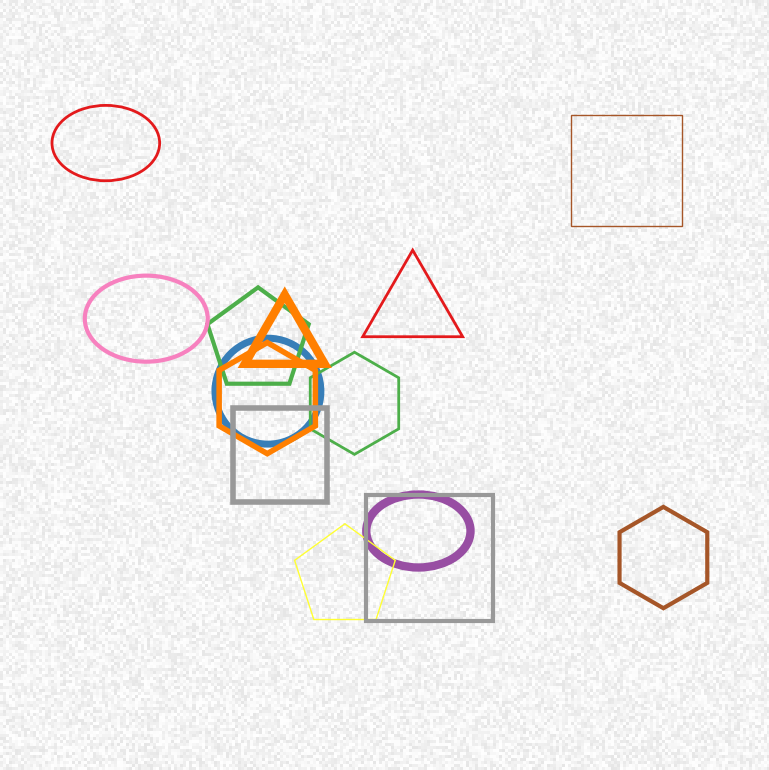[{"shape": "oval", "thickness": 1, "radius": 0.35, "center": [0.137, 0.814]}, {"shape": "triangle", "thickness": 1, "radius": 0.37, "center": [0.536, 0.6]}, {"shape": "circle", "thickness": 2.5, "radius": 0.34, "center": [0.348, 0.492]}, {"shape": "hexagon", "thickness": 1, "radius": 0.33, "center": [0.46, 0.476]}, {"shape": "pentagon", "thickness": 1.5, "radius": 0.35, "center": [0.335, 0.558]}, {"shape": "oval", "thickness": 3, "radius": 0.34, "center": [0.543, 0.31]}, {"shape": "hexagon", "thickness": 2, "radius": 0.36, "center": [0.347, 0.483]}, {"shape": "triangle", "thickness": 3, "radius": 0.3, "center": [0.37, 0.557]}, {"shape": "pentagon", "thickness": 0.5, "radius": 0.34, "center": [0.448, 0.251]}, {"shape": "square", "thickness": 0.5, "radius": 0.36, "center": [0.814, 0.779]}, {"shape": "hexagon", "thickness": 1.5, "radius": 0.33, "center": [0.862, 0.276]}, {"shape": "oval", "thickness": 1.5, "radius": 0.4, "center": [0.19, 0.586]}, {"shape": "square", "thickness": 1.5, "radius": 0.41, "center": [0.558, 0.275]}, {"shape": "square", "thickness": 2, "radius": 0.3, "center": [0.363, 0.409]}]